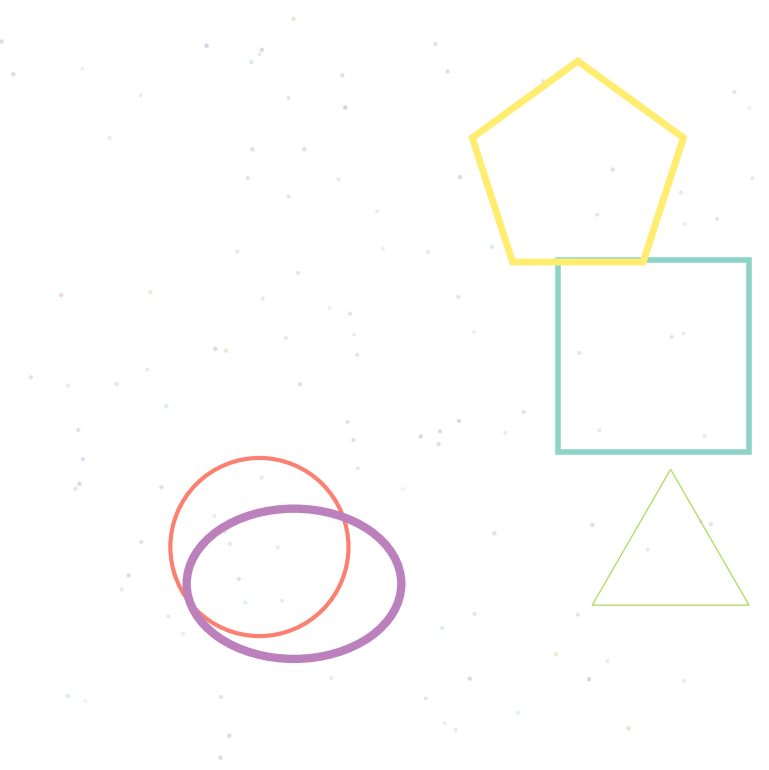[{"shape": "square", "thickness": 2, "radius": 0.62, "center": [0.849, 0.538]}, {"shape": "circle", "thickness": 1.5, "radius": 0.58, "center": [0.337, 0.29]}, {"shape": "triangle", "thickness": 0.5, "radius": 0.59, "center": [0.871, 0.273]}, {"shape": "oval", "thickness": 3, "radius": 0.7, "center": [0.382, 0.242]}, {"shape": "pentagon", "thickness": 2.5, "radius": 0.72, "center": [0.75, 0.776]}]